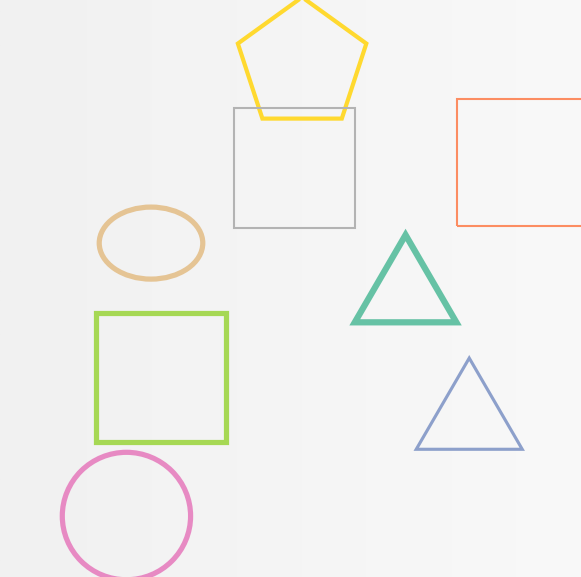[{"shape": "triangle", "thickness": 3, "radius": 0.5, "center": [0.698, 0.491]}, {"shape": "square", "thickness": 1, "radius": 0.55, "center": [0.897, 0.718]}, {"shape": "triangle", "thickness": 1.5, "radius": 0.53, "center": [0.807, 0.274]}, {"shape": "circle", "thickness": 2.5, "radius": 0.55, "center": [0.218, 0.106]}, {"shape": "square", "thickness": 2.5, "radius": 0.56, "center": [0.277, 0.346]}, {"shape": "pentagon", "thickness": 2, "radius": 0.58, "center": [0.52, 0.888]}, {"shape": "oval", "thickness": 2.5, "radius": 0.45, "center": [0.26, 0.578]}, {"shape": "square", "thickness": 1, "radius": 0.52, "center": [0.506, 0.709]}]